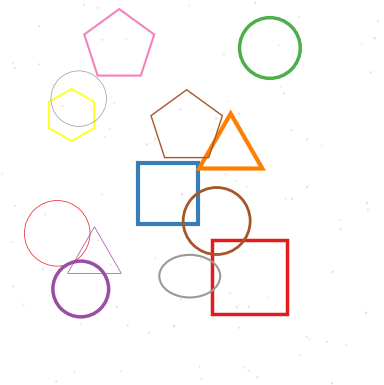[{"shape": "square", "thickness": 2.5, "radius": 0.48, "center": [0.648, 0.281]}, {"shape": "circle", "thickness": 0.5, "radius": 0.43, "center": [0.149, 0.394]}, {"shape": "square", "thickness": 3, "radius": 0.39, "center": [0.437, 0.498]}, {"shape": "circle", "thickness": 2.5, "radius": 0.39, "center": [0.701, 0.875]}, {"shape": "circle", "thickness": 2.5, "radius": 0.36, "center": [0.21, 0.249]}, {"shape": "triangle", "thickness": 0.5, "radius": 0.4, "center": [0.245, 0.33]}, {"shape": "triangle", "thickness": 3, "radius": 0.48, "center": [0.599, 0.61]}, {"shape": "hexagon", "thickness": 1.5, "radius": 0.34, "center": [0.186, 0.701]}, {"shape": "circle", "thickness": 2, "radius": 0.44, "center": [0.563, 0.426]}, {"shape": "pentagon", "thickness": 1, "radius": 0.49, "center": [0.485, 0.669]}, {"shape": "pentagon", "thickness": 1.5, "radius": 0.48, "center": [0.31, 0.881]}, {"shape": "circle", "thickness": 0.5, "radius": 0.36, "center": [0.204, 0.744]}, {"shape": "oval", "thickness": 1.5, "radius": 0.4, "center": [0.493, 0.283]}]